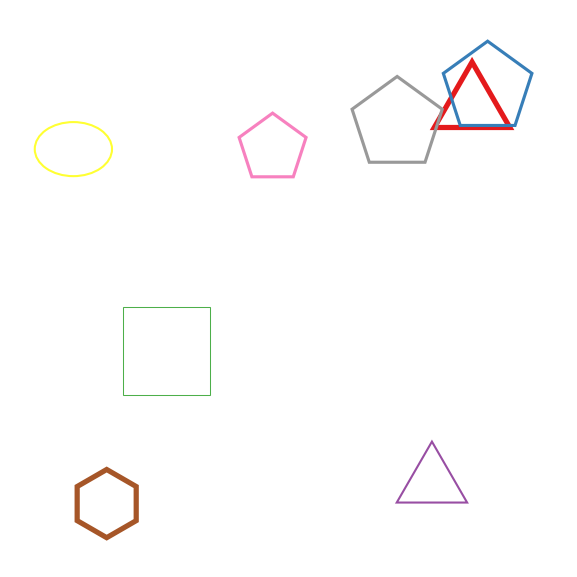[{"shape": "triangle", "thickness": 2.5, "radius": 0.38, "center": [0.817, 0.816]}, {"shape": "pentagon", "thickness": 1.5, "radius": 0.4, "center": [0.844, 0.847]}, {"shape": "square", "thickness": 0.5, "radius": 0.38, "center": [0.288, 0.391]}, {"shape": "triangle", "thickness": 1, "radius": 0.35, "center": [0.748, 0.164]}, {"shape": "oval", "thickness": 1, "radius": 0.33, "center": [0.127, 0.741]}, {"shape": "hexagon", "thickness": 2.5, "radius": 0.3, "center": [0.185, 0.127]}, {"shape": "pentagon", "thickness": 1.5, "radius": 0.3, "center": [0.472, 0.742]}, {"shape": "pentagon", "thickness": 1.5, "radius": 0.41, "center": [0.688, 0.785]}]